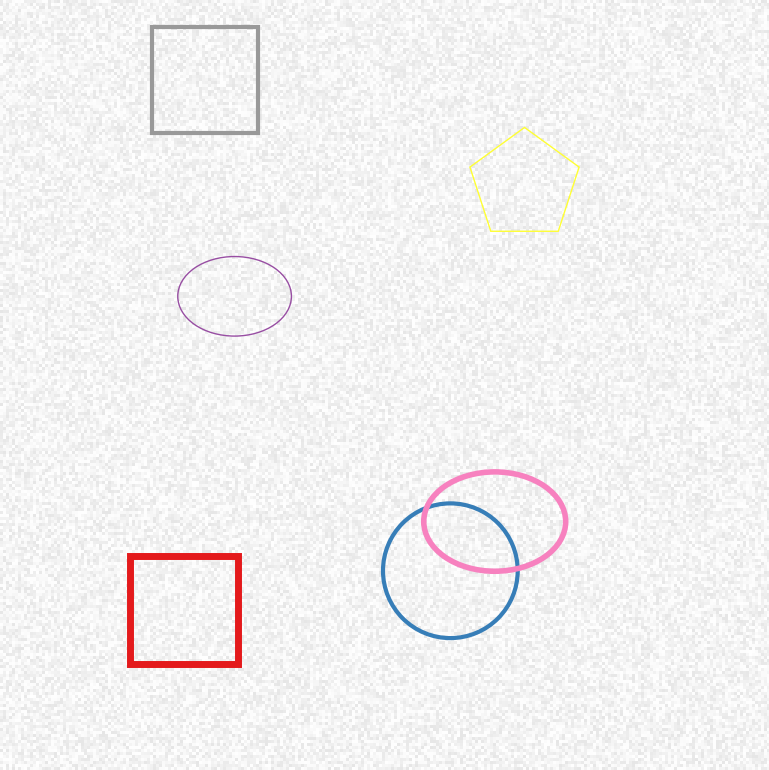[{"shape": "square", "thickness": 2.5, "radius": 0.35, "center": [0.239, 0.208]}, {"shape": "circle", "thickness": 1.5, "radius": 0.44, "center": [0.585, 0.259]}, {"shape": "oval", "thickness": 0.5, "radius": 0.37, "center": [0.305, 0.615]}, {"shape": "pentagon", "thickness": 0.5, "radius": 0.37, "center": [0.681, 0.76]}, {"shape": "oval", "thickness": 2, "radius": 0.46, "center": [0.642, 0.323]}, {"shape": "square", "thickness": 1.5, "radius": 0.34, "center": [0.267, 0.896]}]